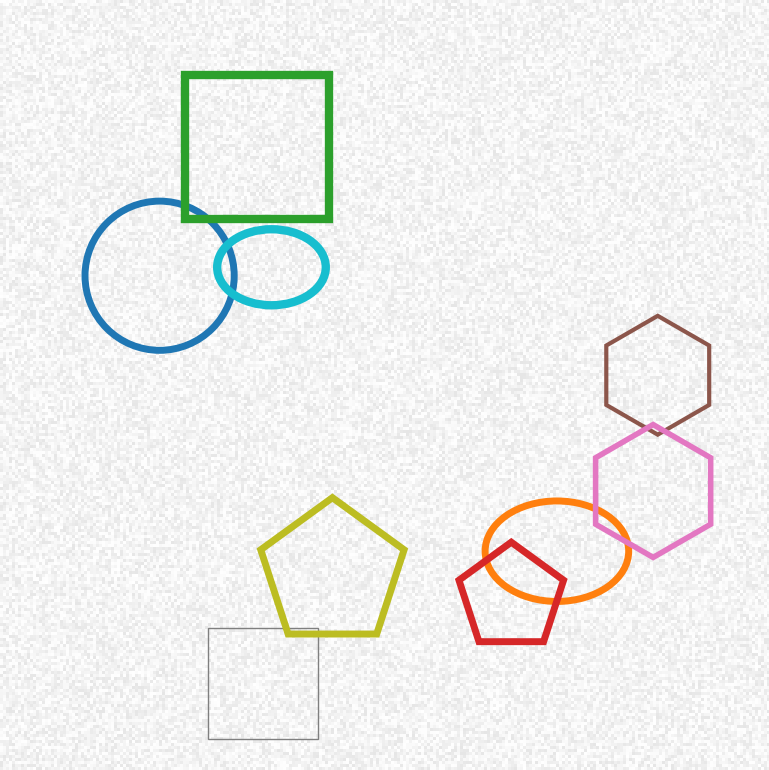[{"shape": "circle", "thickness": 2.5, "radius": 0.48, "center": [0.207, 0.642]}, {"shape": "oval", "thickness": 2.5, "radius": 0.47, "center": [0.723, 0.284]}, {"shape": "square", "thickness": 3, "radius": 0.47, "center": [0.333, 0.809]}, {"shape": "pentagon", "thickness": 2.5, "radius": 0.36, "center": [0.664, 0.224]}, {"shape": "hexagon", "thickness": 1.5, "radius": 0.39, "center": [0.854, 0.513]}, {"shape": "hexagon", "thickness": 2, "radius": 0.43, "center": [0.848, 0.362]}, {"shape": "square", "thickness": 0.5, "radius": 0.36, "center": [0.341, 0.112]}, {"shape": "pentagon", "thickness": 2.5, "radius": 0.49, "center": [0.432, 0.256]}, {"shape": "oval", "thickness": 3, "radius": 0.35, "center": [0.353, 0.653]}]